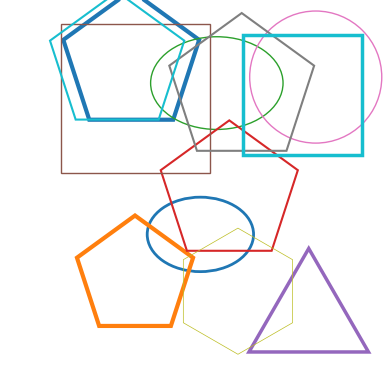[{"shape": "oval", "thickness": 2, "radius": 0.69, "center": [0.52, 0.391]}, {"shape": "pentagon", "thickness": 3, "radius": 0.93, "center": [0.341, 0.839]}, {"shape": "pentagon", "thickness": 3, "radius": 0.79, "center": [0.351, 0.282]}, {"shape": "oval", "thickness": 1, "radius": 0.86, "center": [0.563, 0.784]}, {"shape": "pentagon", "thickness": 1.5, "radius": 0.94, "center": [0.596, 0.5]}, {"shape": "triangle", "thickness": 2.5, "radius": 0.9, "center": [0.802, 0.175]}, {"shape": "square", "thickness": 1, "radius": 0.97, "center": [0.352, 0.743]}, {"shape": "circle", "thickness": 1, "radius": 0.86, "center": [0.82, 0.8]}, {"shape": "pentagon", "thickness": 1.5, "radius": 0.99, "center": [0.628, 0.768]}, {"shape": "hexagon", "thickness": 0.5, "radius": 0.82, "center": [0.618, 0.244]}, {"shape": "pentagon", "thickness": 1.5, "radius": 0.92, "center": [0.304, 0.838]}, {"shape": "square", "thickness": 2.5, "radius": 0.77, "center": [0.786, 0.753]}]